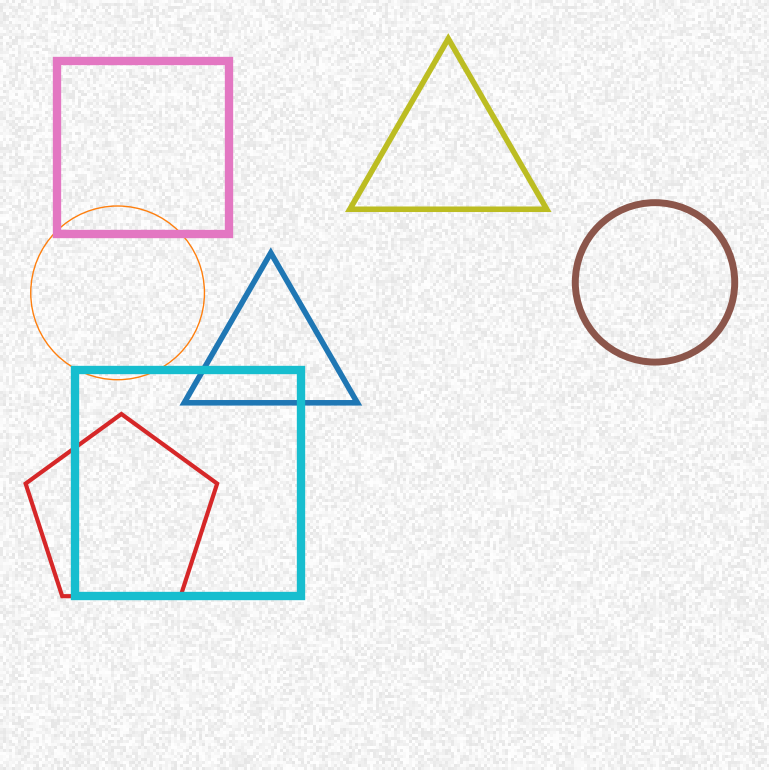[{"shape": "triangle", "thickness": 2, "radius": 0.65, "center": [0.352, 0.542]}, {"shape": "circle", "thickness": 0.5, "radius": 0.56, "center": [0.153, 0.62]}, {"shape": "pentagon", "thickness": 1.5, "radius": 0.65, "center": [0.158, 0.332]}, {"shape": "circle", "thickness": 2.5, "radius": 0.52, "center": [0.851, 0.633]}, {"shape": "square", "thickness": 3, "radius": 0.56, "center": [0.186, 0.809]}, {"shape": "triangle", "thickness": 2, "radius": 0.74, "center": [0.582, 0.802]}, {"shape": "square", "thickness": 3, "radius": 0.73, "center": [0.244, 0.373]}]